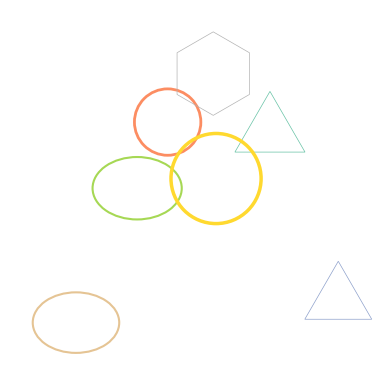[{"shape": "triangle", "thickness": 0.5, "radius": 0.53, "center": [0.701, 0.658]}, {"shape": "circle", "thickness": 2, "radius": 0.43, "center": [0.435, 0.683]}, {"shape": "triangle", "thickness": 0.5, "radius": 0.5, "center": [0.879, 0.221]}, {"shape": "oval", "thickness": 1.5, "radius": 0.58, "center": [0.356, 0.511]}, {"shape": "circle", "thickness": 2.5, "radius": 0.59, "center": [0.561, 0.536]}, {"shape": "oval", "thickness": 1.5, "radius": 0.56, "center": [0.197, 0.162]}, {"shape": "hexagon", "thickness": 0.5, "radius": 0.54, "center": [0.554, 0.809]}]